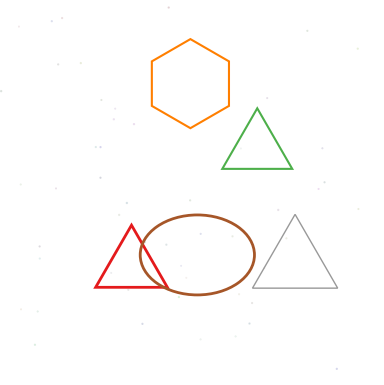[{"shape": "triangle", "thickness": 2, "radius": 0.54, "center": [0.342, 0.308]}, {"shape": "triangle", "thickness": 1.5, "radius": 0.52, "center": [0.668, 0.614]}, {"shape": "hexagon", "thickness": 1.5, "radius": 0.58, "center": [0.495, 0.783]}, {"shape": "oval", "thickness": 2, "radius": 0.74, "center": [0.513, 0.338]}, {"shape": "triangle", "thickness": 1, "radius": 0.64, "center": [0.766, 0.315]}]